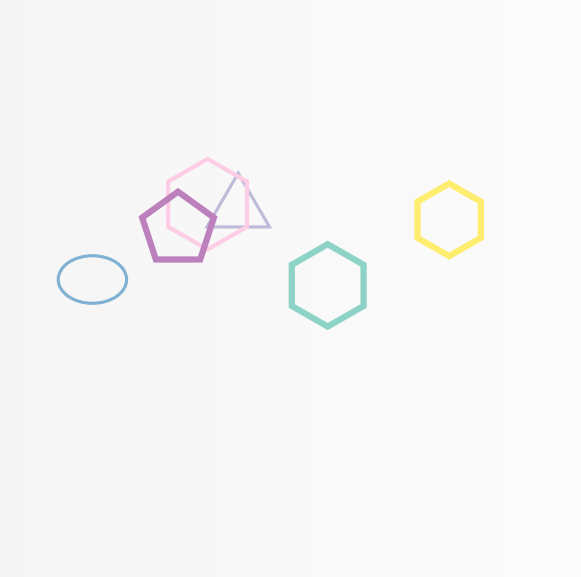[{"shape": "hexagon", "thickness": 3, "radius": 0.36, "center": [0.564, 0.505]}, {"shape": "triangle", "thickness": 1.5, "radius": 0.31, "center": [0.41, 0.637]}, {"shape": "oval", "thickness": 1.5, "radius": 0.29, "center": [0.159, 0.515]}, {"shape": "hexagon", "thickness": 2, "radius": 0.39, "center": [0.357, 0.646]}, {"shape": "pentagon", "thickness": 3, "radius": 0.32, "center": [0.306, 0.602]}, {"shape": "hexagon", "thickness": 3, "radius": 0.31, "center": [0.773, 0.619]}]